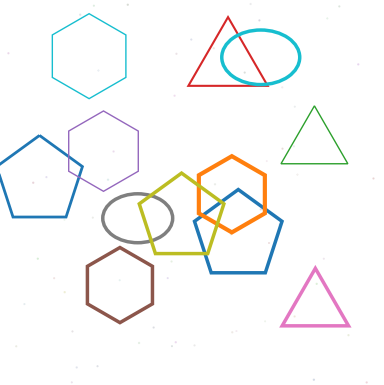[{"shape": "pentagon", "thickness": 2, "radius": 0.59, "center": [0.103, 0.531]}, {"shape": "pentagon", "thickness": 2.5, "radius": 0.6, "center": [0.619, 0.388]}, {"shape": "hexagon", "thickness": 3, "radius": 0.49, "center": [0.602, 0.495]}, {"shape": "triangle", "thickness": 1, "radius": 0.5, "center": [0.817, 0.625]}, {"shape": "triangle", "thickness": 1.5, "radius": 0.59, "center": [0.592, 0.837]}, {"shape": "hexagon", "thickness": 1, "radius": 0.52, "center": [0.269, 0.607]}, {"shape": "hexagon", "thickness": 2.5, "radius": 0.49, "center": [0.312, 0.26]}, {"shape": "triangle", "thickness": 2.5, "radius": 0.5, "center": [0.819, 0.203]}, {"shape": "oval", "thickness": 2.5, "radius": 0.45, "center": [0.358, 0.433]}, {"shape": "pentagon", "thickness": 2.5, "radius": 0.58, "center": [0.472, 0.435]}, {"shape": "hexagon", "thickness": 1, "radius": 0.55, "center": [0.231, 0.854]}, {"shape": "oval", "thickness": 2.5, "radius": 0.51, "center": [0.677, 0.851]}]